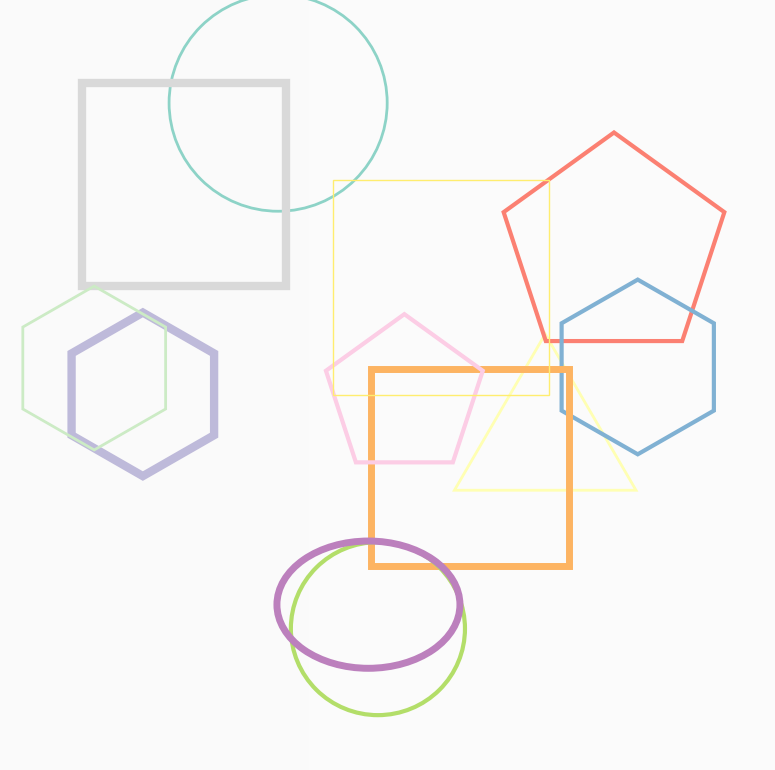[{"shape": "circle", "thickness": 1, "radius": 0.7, "center": [0.359, 0.866]}, {"shape": "triangle", "thickness": 1, "radius": 0.68, "center": [0.704, 0.431]}, {"shape": "hexagon", "thickness": 3, "radius": 0.53, "center": [0.184, 0.488]}, {"shape": "pentagon", "thickness": 1.5, "radius": 0.75, "center": [0.792, 0.678]}, {"shape": "hexagon", "thickness": 1.5, "radius": 0.57, "center": [0.823, 0.523]}, {"shape": "square", "thickness": 2.5, "radius": 0.64, "center": [0.606, 0.393]}, {"shape": "circle", "thickness": 1.5, "radius": 0.56, "center": [0.488, 0.184]}, {"shape": "pentagon", "thickness": 1.5, "radius": 0.53, "center": [0.522, 0.486]}, {"shape": "square", "thickness": 3, "radius": 0.66, "center": [0.237, 0.76]}, {"shape": "oval", "thickness": 2.5, "radius": 0.59, "center": [0.475, 0.215]}, {"shape": "hexagon", "thickness": 1, "radius": 0.53, "center": [0.122, 0.522]}, {"shape": "square", "thickness": 0.5, "radius": 0.7, "center": [0.569, 0.626]}]